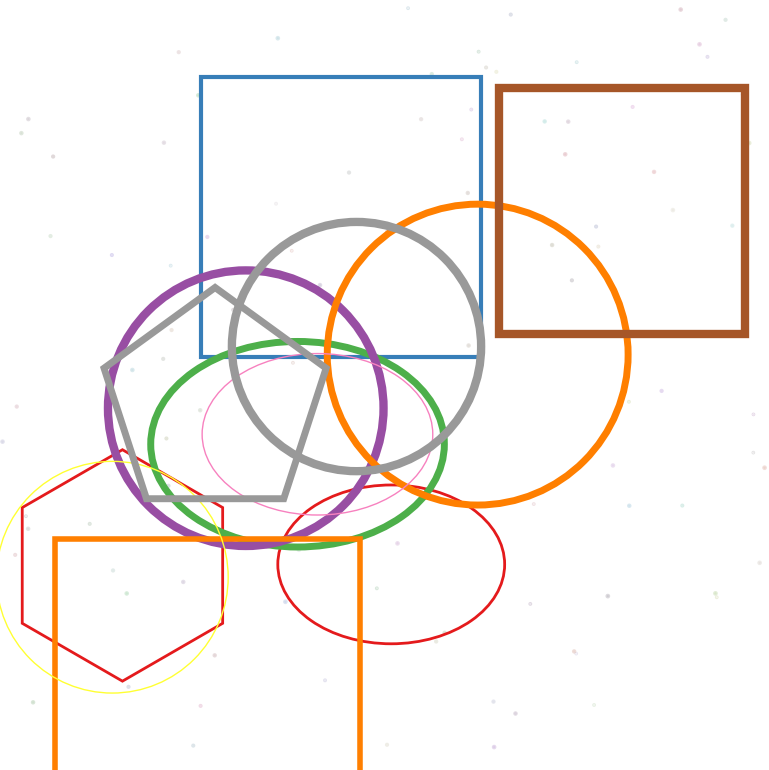[{"shape": "hexagon", "thickness": 1, "radius": 0.75, "center": [0.159, 0.266]}, {"shape": "oval", "thickness": 1, "radius": 0.74, "center": [0.508, 0.267]}, {"shape": "square", "thickness": 1.5, "radius": 0.91, "center": [0.443, 0.718]}, {"shape": "oval", "thickness": 2.5, "radius": 0.95, "center": [0.386, 0.423]}, {"shape": "circle", "thickness": 3, "radius": 0.89, "center": [0.319, 0.47]}, {"shape": "circle", "thickness": 2.5, "radius": 0.98, "center": [0.62, 0.539]}, {"shape": "square", "thickness": 2, "radius": 0.99, "center": [0.269, 0.102]}, {"shape": "circle", "thickness": 0.5, "radius": 0.75, "center": [0.146, 0.25]}, {"shape": "square", "thickness": 3, "radius": 0.8, "center": [0.807, 0.727]}, {"shape": "oval", "thickness": 0.5, "radius": 0.75, "center": [0.412, 0.436]}, {"shape": "pentagon", "thickness": 2.5, "radius": 0.76, "center": [0.279, 0.475]}, {"shape": "circle", "thickness": 3, "radius": 0.81, "center": [0.463, 0.55]}]